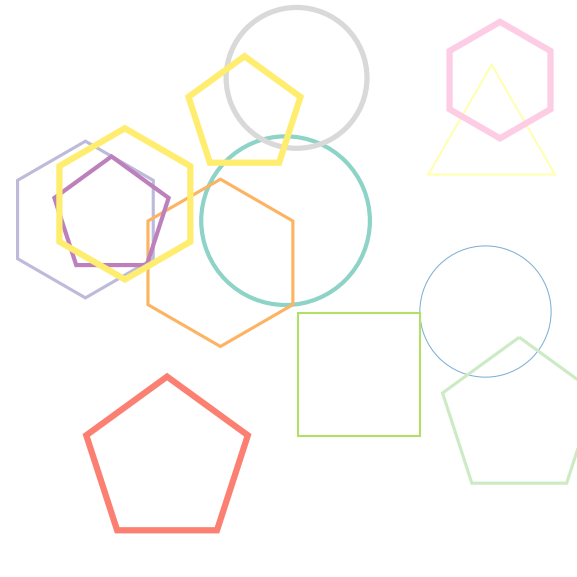[{"shape": "circle", "thickness": 2, "radius": 0.73, "center": [0.494, 0.617]}, {"shape": "triangle", "thickness": 1, "radius": 0.63, "center": [0.851, 0.76]}, {"shape": "hexagon", "thickness": 1.5, "radius": 0.68, "center": [0.148, 0.619]}, {"shape": "pentagon", "thickness": 3, "radius": 0.74, "center": [0.289, 0.2]}, {"shape": "circle", "thickness": 0.5, "radius": 0.57, "center": [0.841, 0.46]}, {"shape": "hexagon", "thickness": 1.5, "radius": 0.72, "center": [0.382, 0.544]}, {"shape": "square", "thickness": 1, "radius": 0.53, "center": [0.622, 0.351]}, {"shape": "hexagon", "thickness": 3, "radius": 0.5, "center": [0.866, 0.86]}, {"shape": "circle", "thickness": 2.5, "radius": 0.61, "center": [0.514, 0.864]}, {"shape": "pentagon", "thickness": 2, "radius": 0.52, "center": [0.193, 0.624]}, {"shape": "pentagon", "thickness": 1.5, "radius": 0.7, "center": [0.899, 0.275]}, {"shape": "hexagon", "thickness": 3, "radius": 0.65, "center": [0.216, 0.646]}, {"shape": "pentagon", "thickness": 3, "radius": 0.51, "center": [0.423, 0.8]}]